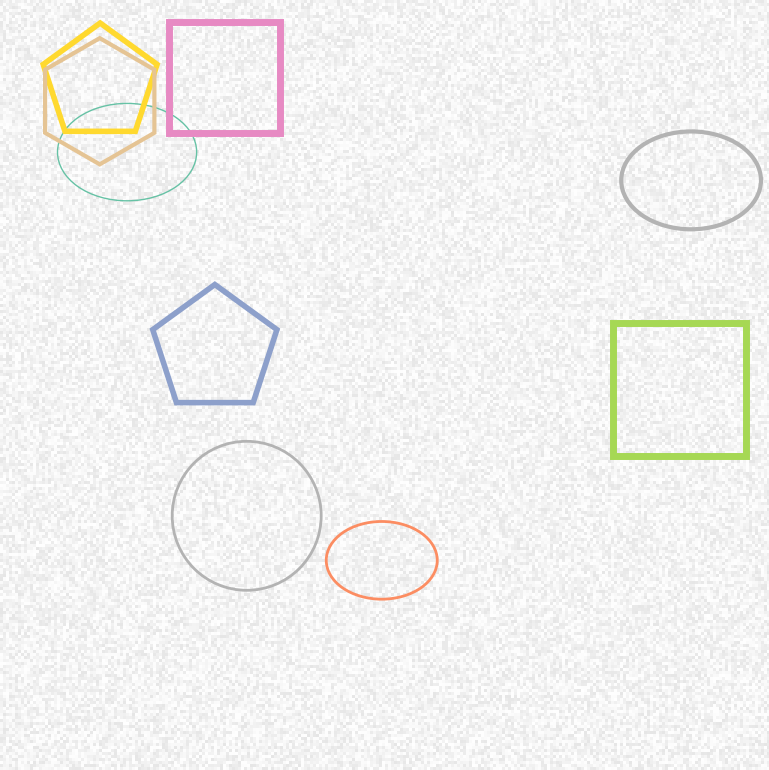[{"shape": "oval", "thickness": 0.5, "radius": 0.45, "center": [0.165, 0.802]}, {"shape": "oval", "thickness": 1, "radius": 0.36, "center": [0.496, 0.272]}, {"shape": "pentagon", "thickness": 2, "radius": 0.42, "center": [0.279, 0.546]}, {"shape": "square", "thickness": 2.5, "radius": 0.36, "center": [0.291, 0.899]}, {"shape": "square", "thickness": 2.5, "radius": 0.43, "center": [0.882, 0.494]}, {"shape": "pentagon", "thickness": 2, "radius": 0.39, "center": [0.13, 0.892]}, {"shape": "hexagon", "thickness": 1.5, "radius": 0.41, "center": [0.13, 0.869]}, {"shape": "circle", "thickness": 1, "radius": 0.48, "center": [0.32, 0.33]}, {"shape": "oval", "thickness": 1.5, "radius": 0.45, "center": [0.898, 0.766]}]